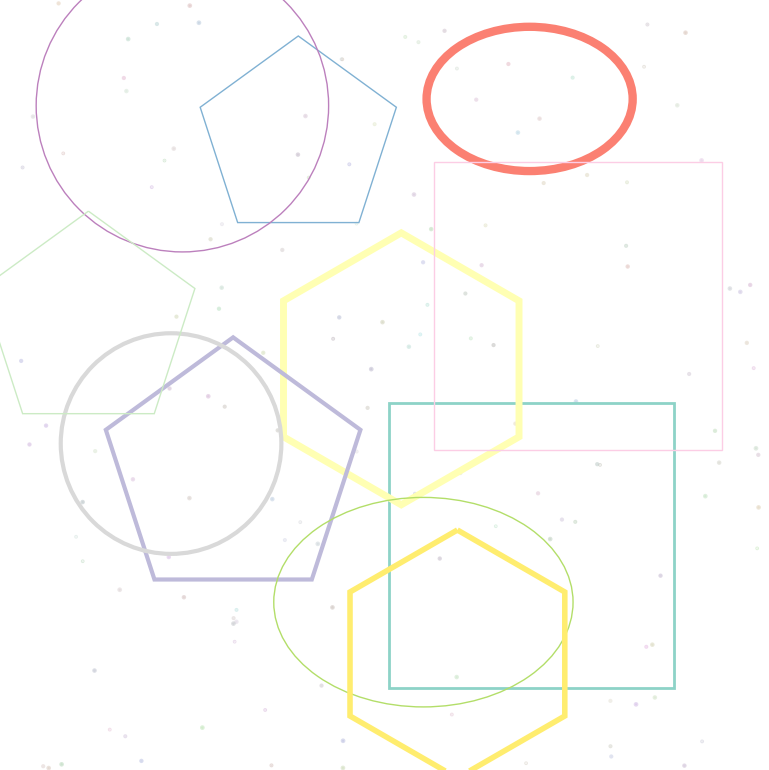[{"shape": "square", "thickness": 1, "radius": 0.93, "center": [0.69, 0.291]}, {"shape": "hexagon", "thickness": 2.5, "radius": 0.88, "center": [0.521, 0.521]}, {"shape": "pentagon", "thickness": 1.5, "radius": 0.87, "center": [0.303, 0.388]}, {"shape": "oval", "thickness": 3, "radius": 0.67, "center": [0.688, 0.872]}, {"shape": "pentagon", "thickness": 0.5, "radius": 0.67, "center": [0.387, 0.819]}, {"shape": "oval", "thickness": 0.5, "radius": 0.97, "center": [0.55, 0.218]}, {"shape": "square", "thickness": 0.5, "radius": 0.93, "center": [0.75, 0.603]}, {"shape": "circle", "thickness": 1.5, "radius": 0.72, "center": [0.222, 0.424]}, {"shape": "circle", "thickness": 0.5, "radius": 0.95, "center": [0.237, 0.863]}, {"shape": "pentagon", "thickness": 0.5, "radius": 0.73, "center": [0.115, 0.58]}, {"shape": "hexagon", "thickness": 2, "radius": 0.81, "center": [0.594, 0.151]}]